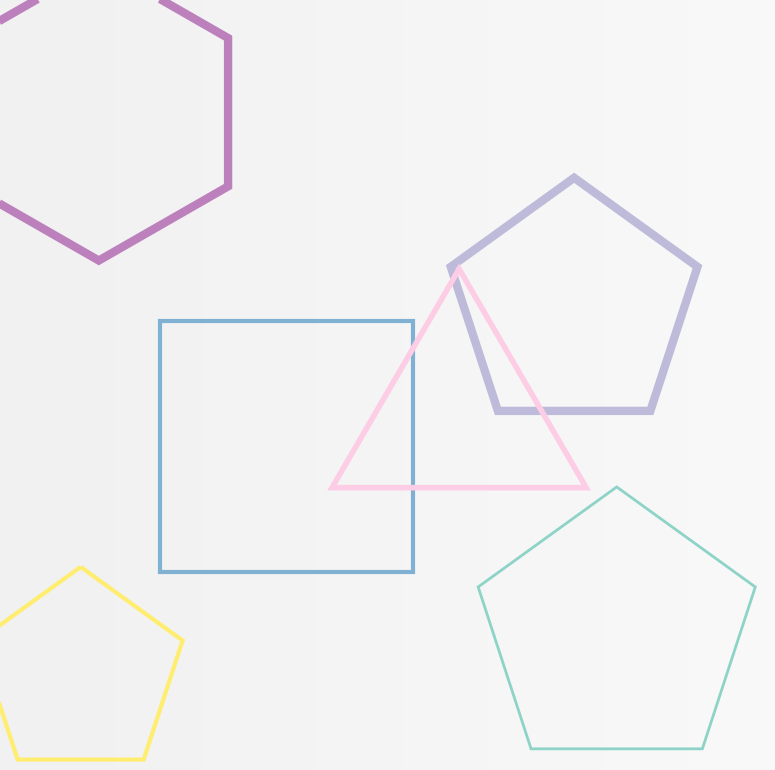[{"shape": "pentagon", "thickness": 1, "radius": 0.94, "center": [0.796, 0.18]}, {"shape": "pentagon", "thickness": 3, "radius": 0.84, "center": [0.741, 0.602]}, {"shape": "square", "thickness": 1.5, "radius": 0.82, "center": [0.369, 0.42]}, {"shape": "triangle", "thickness": 2, "radius": 0.95, "center": [0.592, 0.461]}, {"shape": "hexagon", "thickness": 3, "radius": 0.96, "center": [0.127, 0.854]}, {"shape": "pentagon", "thickness": 1.5, "radius": 0.69, "center": [0.104, 0.125]}]